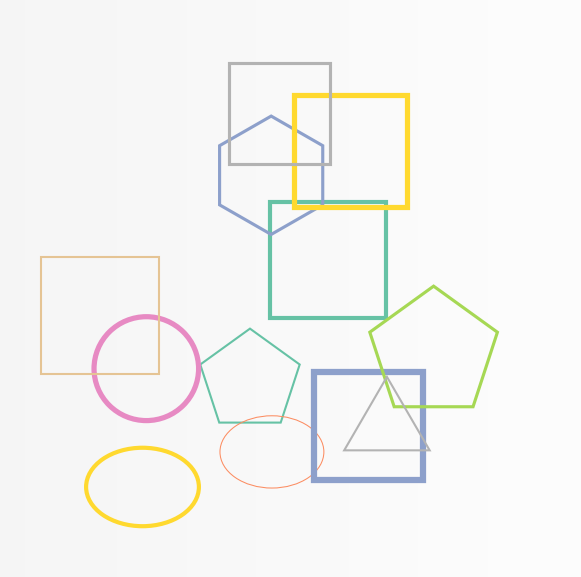[{"shape": "pentagon", "thickness": 1, "radius": 0.45, "center": [0.43, 0.34]}, {"shape": "square", "thickness": 2, "radius": 0.5, "center": [0.565, 0.549]}, {"shape": "oval", "thickness": 0.5, "radius": 0.45, "center": [0.468, 0.217]}, {"shape": "square", "thickness": 3, "radius": 0.47, "center": [0.634, 0.262]}, {"shape": "hexagon", "thickness": 1.5, "radius": 0.51, "center": [0.467, 0.696]}, {"shape": "circle", "thickness": 2.5, "radius": 0.45, "center": [0.252, 0.361]}, {"shape": "pentagon", "thickness": 1.5, "radius": 0.58, "center": [0.746, 0.388]}, {"shape": "oval", "thickness": 2, "radius": 0.49, "center": [0.245, 0.156]}, {"shape": "square", "thickness": 2.5, "radius": 0.49, "center": [0.603, 0.738]}, {"shape": "square", "thickness": 1, "radius": 0.51, "center": [0.172, 0.453]}, {"shape": "square", "thickness": 1.5, "radius": 0.44, "center": [0.481, 0.802]}, {"shape": "triangle", "thickness": 1, "radius": 0.42, "center": [0.666, 0.262]}]